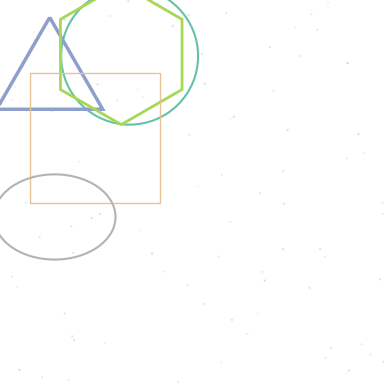[{"shape": "circle", "thickness": 1.5, "radius": 0.89, "center": [0.337, 0.854]}, {"shape": "triangle", "thickness": 2.5, "radius": 0.8, "center": [0.129, 0.796]}, {"shape": "hexagon", "thickness": 2, "radius": 0.91, "center": [0.315, 0.859]}, {"shape": "square", "thickness": 1, "radius": 0.85, "center": [0.246, 0.641]}, {"shape": "oval", "thickness": 1.5, "radius": 0.79, "center": [0.142, 0.436]}]